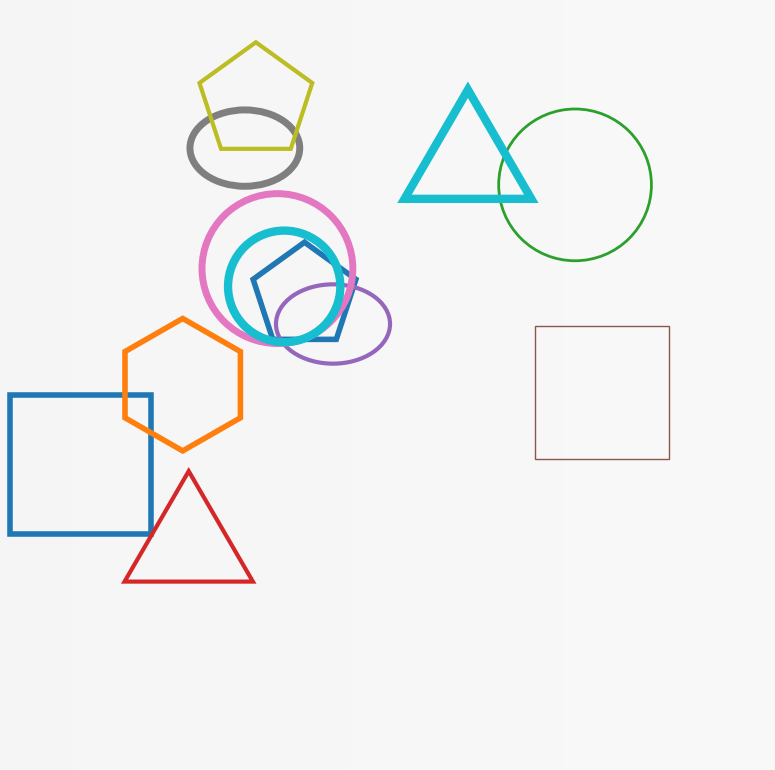[{"shape": "pentagon", "thickness": 2, "radius": 0.35, "center": [0.393, 0.616]}, {"shape": "square", "thickness": 2, "radius": 0.45, "center": [0.104, 0.397]}, {"shape": "hexagon", "thickness": 2, "radius": 0.43, "center": [0.236, 0.5]}, {"shape": "circle", "thickness": 1, "radius": 0.49, "center": [0.742, 0.76]}, {"shape": "triangle", "thickness": 1.5, "radius": 0.48, "center": [0.244, 0.292]}, {"shape": "oval", "thickness": 1.5, "radius": 0.37, "center": [0.43, 0.579]}, {"shape": "square", "thickness": 0.5, "radius": 0.43, "center": [0.776, 0.49]}, {"shape": "circle", "thickness": 2.5, "radius": 0.49, "center": [0.358, 0.651]}, {"shape": "oval", "thickness": 2.5, "radius": 0.35, "center": [0.316, 0.808]}, {"shape": "pentagon", "thickness": 1.5, "radius": 0.38, "center": [0.33, 0.869]}, {"shape": "triangle", "thickness": 3, "radius": 0.47, "center": [0.604, 0.789]}, {"shape": "circle", "thickness": 3, "radius": 0.36, "center": [0.367, 0.628]}]